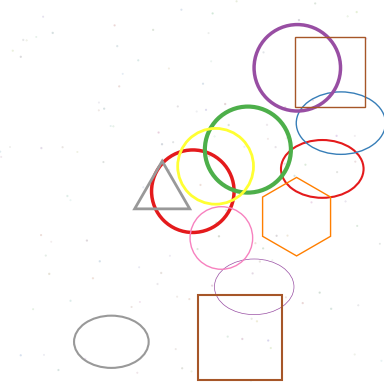[{"shape": "circle", "thickness": 2.5, "radius": 0.54, "center": [0.501, 0.503]}, {"shape": "oval", "thickness": 1.5, "radius": 0.54, "center": [0.837, 0.561]}, {"shape": "oval", "thickness": 1, "radius": 0.58, "center": [0.885, 0.68]}, {"shape": "circle", "thickness": 3, "radius": 0.56, "center": [0.644, 0.611]}, {"shape": "oval", "thickness": 0.5, "radius": 0.52, "center": [0.66, 0.255]}, {"shape": "circle", "thickness": 2.5, "radius": 0.56, "center": [0.772, 0.824]}, {"shape": "hexagon", "thickness": 1, "radius": 0.51, "center": [0.77, 0.437]}, {"shape": "circle", "thickness": 2, "radius": 0.49, "center": [0.56, 0.568]}, {"shape": "square", "thickness": 1, "radius": 0.45, "center": [0.856, 0.812]}, {"shape": "square", "thickness": 1.5, "radius": 0.55, "center": [0.624, 0.124]}, {"shape": "circle", "thickness": 1, "radius": 0.41, "center": [0.575, 0.382]}, {"shape": "triangle", "thickness": 2, "radius": 0.41, "center": [0.421, 0.499]}, {"shape": "oval", "thickness": 1.5, "radius": 0.48, "center": [0.289, 0.112]}]